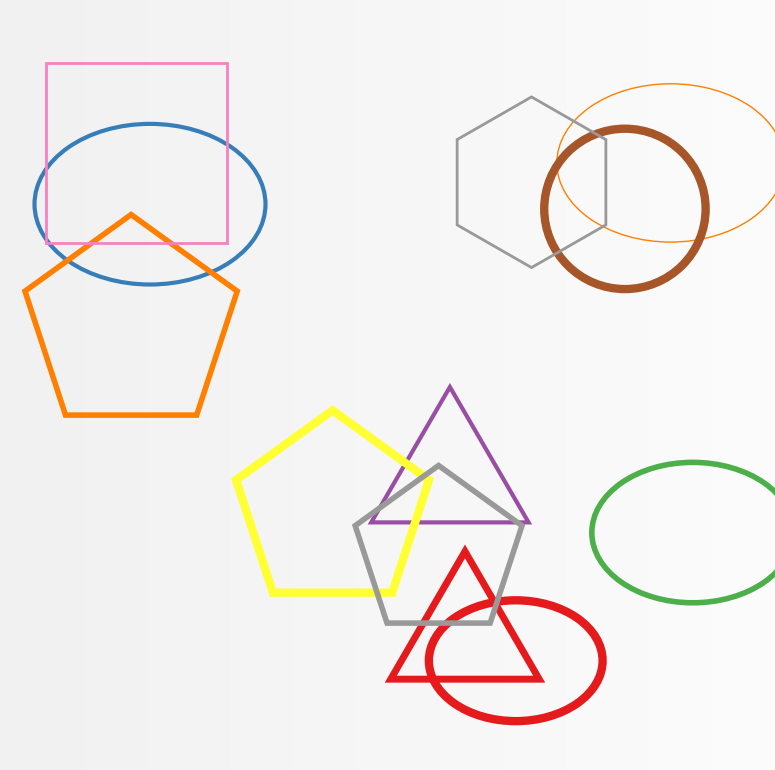[{"shape": "triangle", "thickness": 2.5, "radius": 0.55, "center": [0.6, 0.173]}, {"shape": "oval", "thickness": 3, "radius": 0.56, "center": [0.665, 0.142]}, {"shape": "oval", "thickness": 1.5, "radius": 0.75, "center": [0.194, 0.735]}, {"shape": "oval", "thickness": 2, "radius": 0.65, "center": [0.894, 0.308]}, {"shape": "triangle", "thickness": 1.5, "radius": 0.59, "center": [0.581, 0.38]}, {"shape": "oval", "thickness": 0.5, "radius": 0.73, "center": [0.865, 0.788]}, {"shape": "pentagon", "thickness": 2, "radius": 0.72, "center": [0.169, 0.577]}, {"shape": "pentagon", "thickness": 3, "radius": 0.65, "center": [0.429, 0.336]}, {"shape": "circle", "thickness": 3, "radius": 0.52, "center": [0.806, 0.729]}, {"shape": "square", "thickness": 1, "radius": 0.58, "center": [0.177, 0.802]}, {"shape": "pentagon", "thickness": 2, "radius": 0.57, "center": [0.566, 0.282]}, {"shape": "hexagon", "thickness": 1, "radius": 0.55, "center": [0.686, 0.763]}]